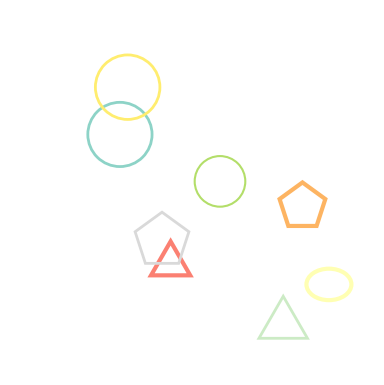[{"shape": "circle", "thickness": 2, "radius": 0.42, "center": [0.312, 0.651]}, {"shape": "oval", "thickness": 3, "radius": 0.29, "center": [0.854, 0.261]}, {"shape": "triangle", "thickness": 3, "radius": 0.29, "center": [0.443, 0.314]}, {"shape": "pentagon", "thickness": 3, "radius": 0.31, "center": [0.786, 0.464]}, {"shape": "circle", "thickness": 1.5, "radius": 0.33, "center": [0.571, 0.529]}, {"shape": "pentagon", "thickness": 2, "radius": 0.37, "center": [0.421, 0.375]}, {"shape": "triangle", "thickness": 2, "radius": 0.36, "center": [0.736, 0.158]}, {"shape": "circle", "thickness": 2, "radius": 0.42, "center": [0.332, 0.774]}]